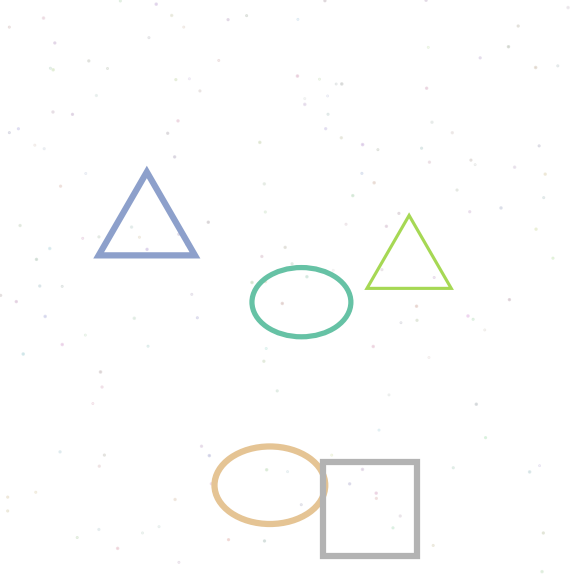[{"shape": "oval", "thickness": 2.5, "radius": 0.43, "center": [0.522, 0.476]}, {"shape": "triangle", "thickness": 3, "radius": 0.48, "center": [0.254, 0.605]}, {"shape": "triangle", "thickness": 1.5, "radius": 0.42, "center": [0.708, 0.542]}, {"shape": "oval", "thickness": 3, "radius": 0.48, "center": [0.467, 0.159]}, {"shape": "square", "thickness": 3, "radius": 0.41, "center": [0.641, 0.117]}]